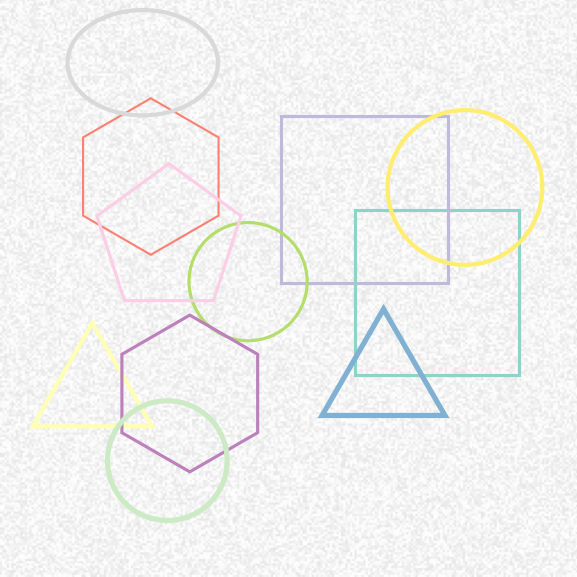[{"shape": "square", "thickness": 1.5, "radius": 0.71, "center": [0.756, 0.493]}, {"shape": "triangle", "thickness": 2, "radius": 0.6, "center": [0.16, 0.321]}, {"shape": "square", "thickness": 1.5, "radius": 0.72, "center": [0.631, 0.654]}, {"shape": "hexagon", "thickness": 1, "radius": 0.68, "center": [0.261, 0.693]}, {"shape": "triangle", "thickness": 2.5, "radius": 0.61, "center": [0.664, 0.341]}, {"shape": "circle", "thickness": 1.5, "radius": 0.51, "center": [0.43, 0.511]}, {"shape": "pentagon", "thickness": 1.5, "radius": 0.66, "center": [0.293, 0.585]}, {"shape": "oval", "thickness": 2, "radius": 0.65, "center": [0.247, 0.891]}, {"shape": "hexagon", "thickness": 1.5, "radius": 0.68, "center": [0.329, 0.318]}, {"shape": "circle", "thickness": 2.5, "radius": 0.52, "center": [0.29, 0.201]}, {"shape": "circle", "thickness": 2, "radius": 0.67, "center": [0.805, 0.675]}]